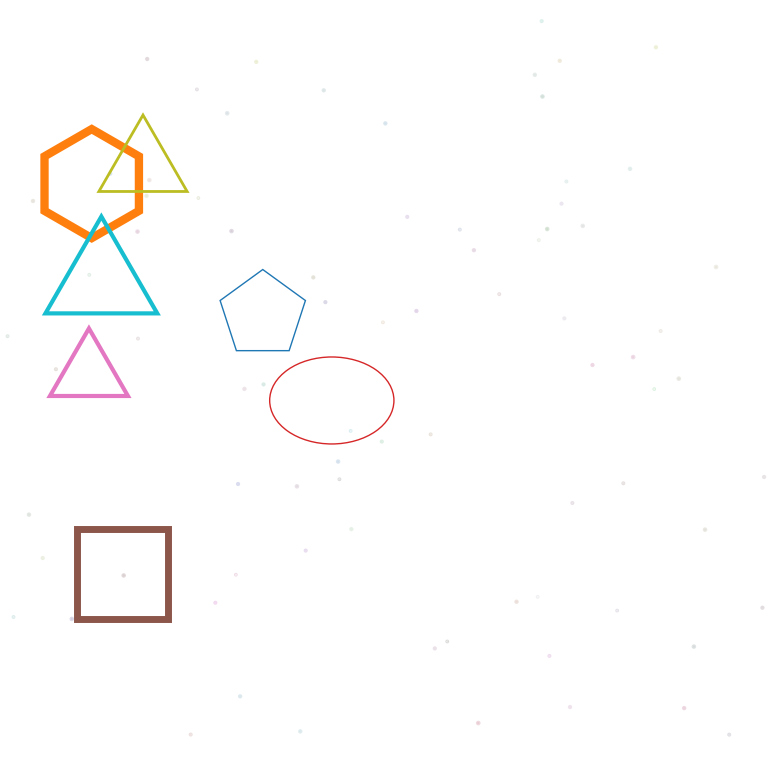[{"shape": "pentagon", "thickness": 0.5, "radius": 0.29, "center": [0.341, 0.592]}, {"shape": "hexagon", "thickness": 3, "radius": 0.35, "center": [0.119, 0.762]}, {"shape": "oval", "thickness": 0.5, "radius": 0.4, "center": [0.431, 0.48]}, {"shape": "square", "thickness": 2.5, "radius": 0.29, "center": [0.159, 0.254]}, {"shape": "triangle", "thickness": 1.5, "radius": 0.29, "center": [0.116, 0.515]}, {"shape": "triangle", "thickness": 1, "radius": 0.33, "center": [0.186, 0.784]}, {"shape": "triangle", "thickness": 1.5, "radius": 0.42, "center": [0.132, 0.635]}]